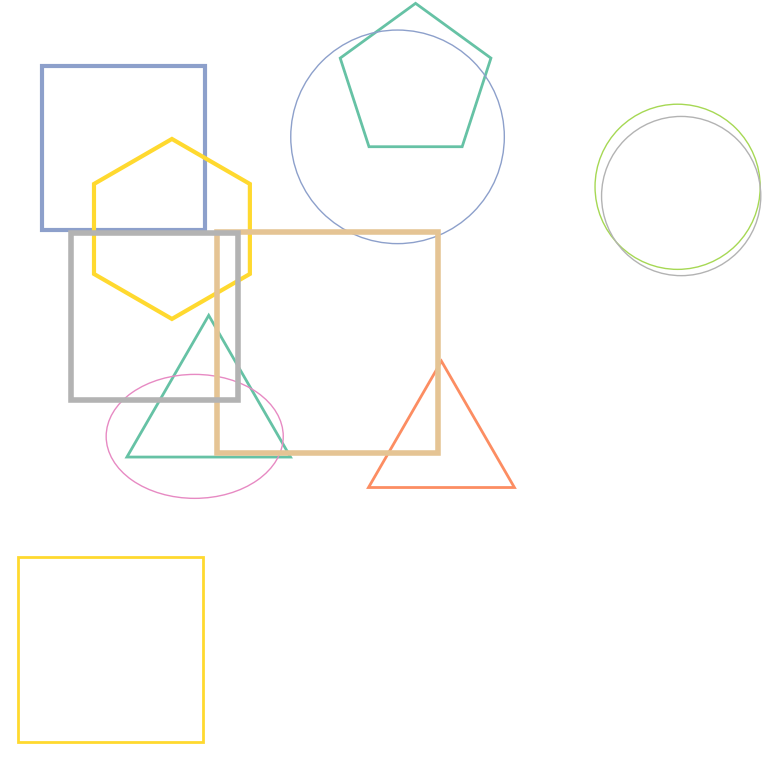[{"shape": "triangle", "thickness": 1, "radius": 0.61, "center": [0.271, 0.468]}, {"shape": "pentagon", "thickness": 1, "radius": 0.51, "center": [0.54, 0.893]}, {"shape": "triangle", "thickness": 1, "radius": 0.55, "center": [0.573, 0.422]}, {"shape": "circle", "thickness": 0.5, "radius": 0.69, "center": [0.516, 0.822]}, {"shape": "square", "thickness": 1.5, "radius": 0.53, "center": [0.16, 0.808]}, {"shape": "oval", "thickness": 0.5, "radius": 0.57, "center": [0.253, 0.433]}, {"shape": "circle", "thickness": 0.5, "radius": 0.54, "center": [0.88, 0.757]}, {"shape": "square", "thickness": 1, "radius": 0.6, "center": [0.143, 0.157]}, {"shape": "hexagon", "thickness": 1.5, "radius": 0.58, "center": [0.223, 0.703]}, {"shape": "square", "thickness": 2, "radius": 0.72, "center": [0.425, 0.555]}, {"shape": "circle", "thickness": 0.5, "radius": 0.52, "center": [0.885, 0.745]}, {"shape": "square", "thickness": 2, "radius": 0.54, "center": [0.201, 0.589]}]